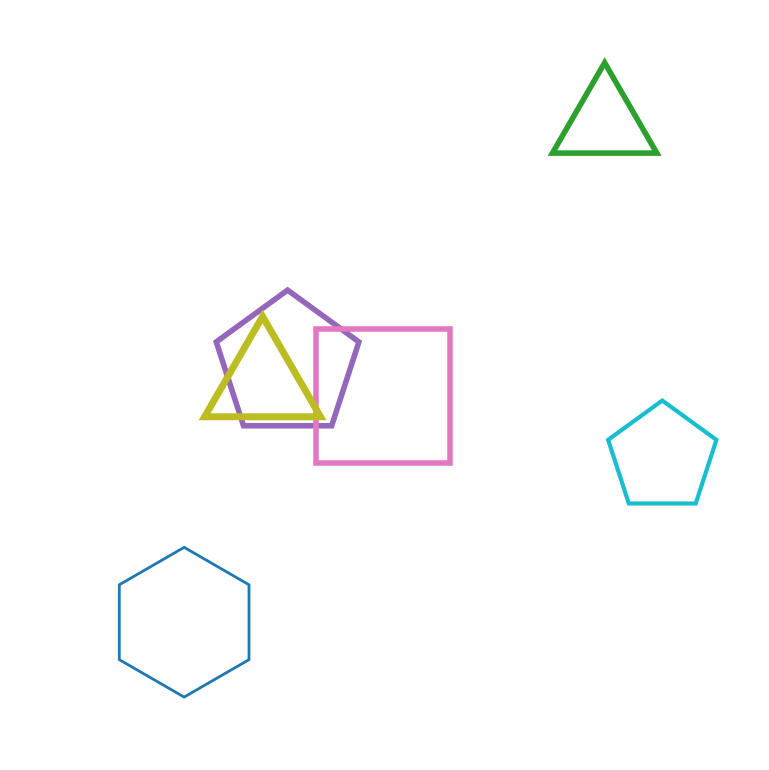[{"shape": "hexagon", "thickness": 1, "radius": 0.49, "center": [0.239, 0.192]}, {"shape": "triangle", "thickness": 2, "radius": 0.39, "center": [0.785, 0.84]}, {"shape": "pentagon", "thickness": 2, "radius": 0.49, "center": [0.373, 0.526]}, {"shape": "square", "thickness": 2, "radius": 0.44, "center": [0.498, 0.485]}, {"shape": "triangle", "thickness": 2.5, "radius": 0.43, "center": [0.341, 0.502]}, {"shape": "pentagon", "thickness": 1.5, "radius": 0.37, "center": [0.86, 0.406]}]